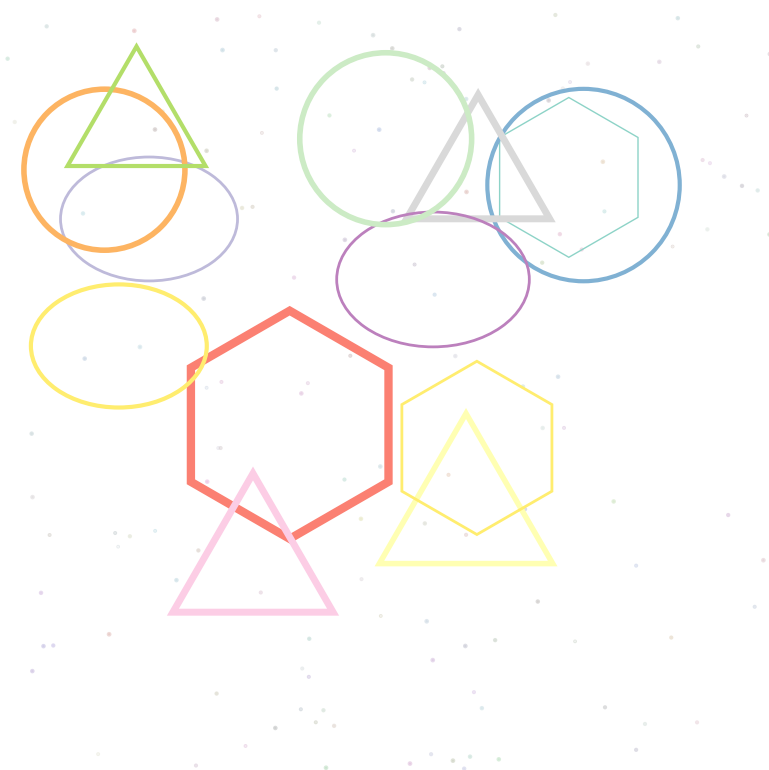[{"shape": "hexagon", "thickness": 0.5, "radius": 0.52, "center": [0.739, 0.77]}, {"shape": "triangle", "thickness": 2, "radius": 0.65, "center": [0.605, 0.333]}, {"shape": "oval", "thickness": 1, "radius": 0.57, "center": [0.194, 0.716]}, {"shape": "hexagon", "thickness": 3, "radius": 0.74, "center": [0.376, 0.448]}, {"shape": "circle", "thickness": 1.5, "radius": 0.62, "center": [0.758, 0.76]}, {"shape": "circle", "thickness": 2, "radius": 0.52, "center": [0.136, 0.78]}, {"shape": "triangle", "thickness": 1.5, "radius": 0.52, "center": [0.177, 0.836]}, {"shape": "triangle", "thickness": 2.5, "radius": 0.6, "center": [0.329, 0.265]}, {"shape": "triangle", "thickness": 2.5, "radius": 0.54, "center": [0.621, 0.769]}, {"shape": "oval", "thickness": 1, "radius": 0.63, "center": [0.562, 0.637]}, {"shape": "circle", "thickness": 2, "radius": 0.56, "center": [0.501, 0.82]}, {"shape": "oval", "thickness": 1.5, "radius": 0.57, "center": [0.154, 0.551]}, {"shape": "hexagon", "thickness": 1, "radius": 0.56, "center": [0.619, 0.418]}]